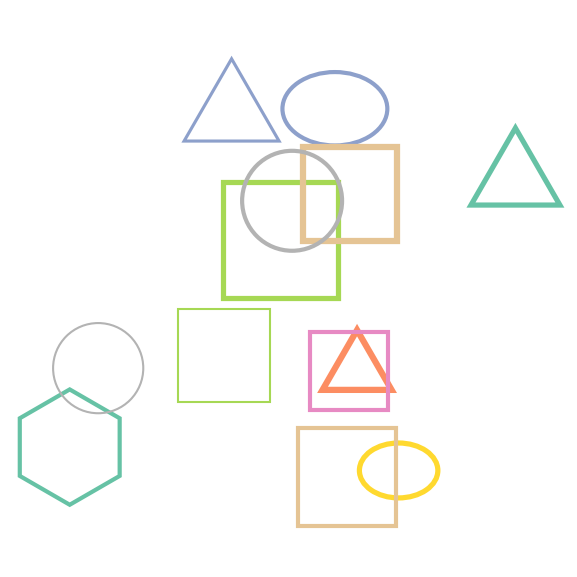[{"shape": "hexagon", "thickness": 2, "radius": 0.5, "center": [0.121, 0.225]}, {"shape": "triangle", "thickness": 2.5, "radius": 0.44, "center": [0.893, 0.688]}, {"shape": "triangle", "thickness": 3, "radius": 0.35, "center": [0.618, 0.359]}, {"shape": "oval", "thickness": 2, "radius": 0.45, "center": [0.58, 0.811]}, {"shape": "triangle", "thickness": 1.5, "radius": 0.47, "center": [0.401, 0.802]}, {"shape": "square", "thickness": 2, "radius": 0.34, "center": [0.604, 0.357]}, {"shape": "square", "thickness": 1, "radius": 0.4, "center": [0.388, 0.383]}, {"shape": "square", "thickness": 2.5, "radius": 0.5, "center": [0.486, 0.583]}, {"shape": "oval", "thickness": 2.5, "radius": 0.34, "center": [0.69, 0.184]}, {"shape": "square", "thickness": 2, "radius": 0.42, "center": [0.601, 0.173]}, {"shape": "square", "thickness": 3, "radius": 0.41, "center": [0.606, 0.663]}, {"shape": "circle", "thickness": 1, "radius": 0.39, "center": [0.17, 0.362]}, {"shape": "circle", "thickness": 2, "radius": 0.43, "center": [0.506, 0.651]}]